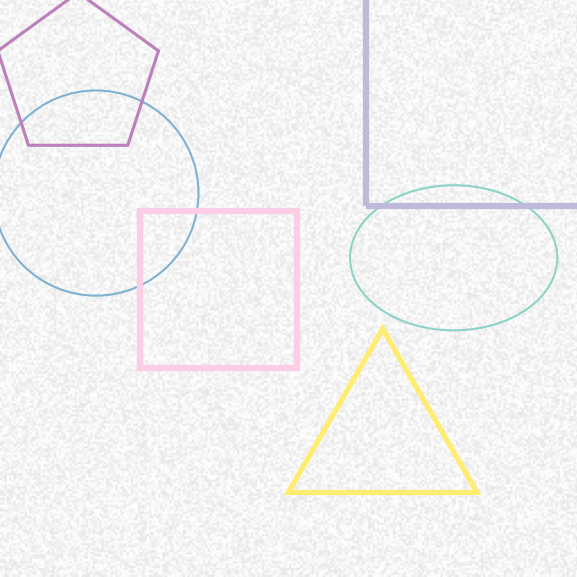[{"shape": "oval", "thickness": 1, "radius": 0.9, "center": [0.786, 0.553]}, {"shape": "square", "thickness": 3, "radius": 0.94, "center": [0.82, 0.83]}, {"shape": "circle", "thickness": 1, "radius": 0.89, "center": [0.166, 0.665]}, {"shape": "square", "thickness": 3, "radius": 0.68, "center": [0.378, 0.498]}, {"shape": "pentagon", "thickness": 1.5, "radius": 0.73, "center": [0.135, 0.866]}, {"shape": "triangle", "thickness": 2.5, "radius": 0.94, "center": [0.663, 0.241]}]